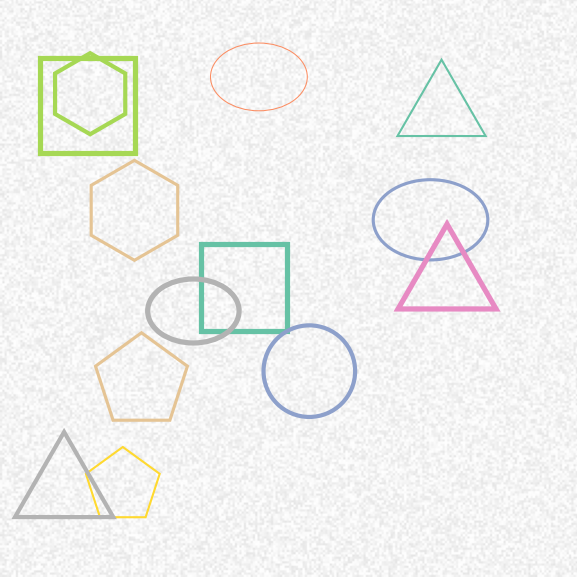[{"shape": "triangle", "thickness": 1, "radius": 0.44, "center": [0.765, 0.808]}, {"shape": "square", "thickness": 2.5, "radius": 0.38, "center": [0.422, 0.501]}, {"shape": "oval", "thickness": 0.5, "radius": 0.42, "center": [0.448, 0.866]}, {"shape": "oval", "thickness": 1.5, "radius": 0.5, "center": [0.746, 0.619]}, {"shape": "circle", "thickness": 2, "radius": 0.4, "center": [0.536, 0.356]}, {"shape": "triangle", "thickness": 2.5, "radius": 0.49, "center": [0.774, 0.513]}, {"shape": "hexagon", "thickness": 2, "radius": 0.35, "center": [0.156, 0.837]}, {"shape": "square", "thickness": 2.5, "radius": 0.41, "center": [0.151, 0.816]}, {"shape": "pentagon", "thickness": 1, "radius": 0.34, "center": [0.213, 0.158]}, {"shape": "hexagon", "thickness": 1.5, "radius": 0.43, "center": [0.233, 0.635]}, {"shape": "pentagon", "thickness": 1.5, "radius": 0.42, "center": [0.245, 0.339]}, {"shape": "oval", "thickness": 2.5, "radius": 0.4, "center": [0.335, 0.461]}, {"shape": "triangle", "thickness": 2, "radius": 0.49, "center": [0.111, 0.153]}]